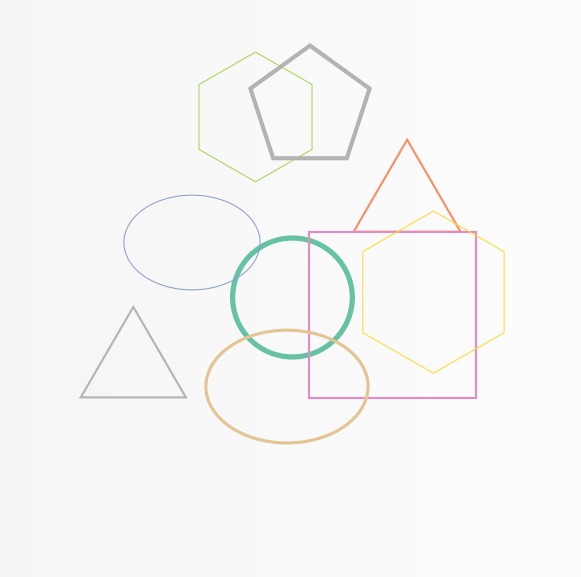[{"shape": "circle", "thickness": 2.5, "radius": 0.51, "center": [0.503, 0.484]}, {"shape": "triangle", "thickness": 1, "radius": 0.53, "center": [0.7, 0.651]}, {"shape": "oval", "thickness": 0.5, "radius": 0.59, "center": [0.33, 0.579]}, {"shape": "square", "thickness": 1, "radius": 0.72, "center": [0.675, 0.454]}, {"shape": "hexagon", "thickness": 0.5, "radius": 0.56, "center": [0.44, 0.797]}, {"shape": "hexagon", "thickness": 0.5, "radius": 0.7, "center": [0.746, 0.493]}, {"shape": "oval", "thickness": 1.5, "radius": 0.7, "center": [0.494, 0.33]}, {"shape": "pentagon", "thickness": 2, "radius": 0.54, "center": [0.533, 0.812]}, {"shape": "triangle", "thickness": 1, "radius": 0.52, "center": [0.229, 0.363]}]